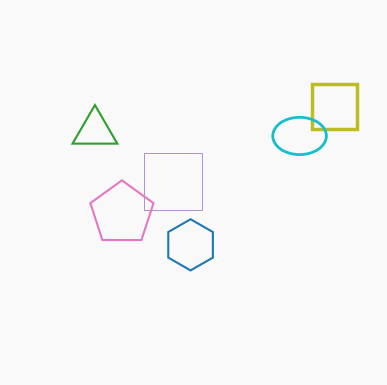[{"shape": "hexagon", "thickness": 1.5, "radius": 0.33, "center": [0.492, 0.364]}, {"shape": "triangle", "thickness": 1.5, "radius": 0.33, "center": [0.245, 0.66]}, {"shape": "square", "thickness": 0.5, "radius": 0.37, "center": [0.447, 0.529]}, {"shape": "pentagon", "thickness": 1.5, "radius": 0.43, "center": [0.315, 0.446]}, {"shape": "square", "thickness": 2.5, "radius": 0.3, "center": [0.863, 0.724]}, {"shape": "oval", "thickness": 2, "radius": 0.35, "center": [0.773, 0.647]}]